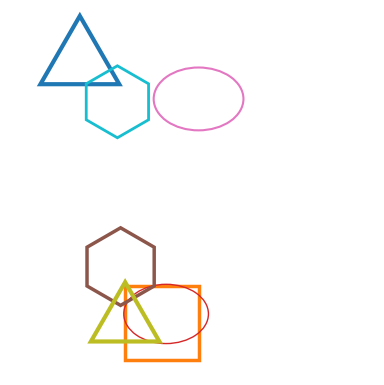[{"shape": "triangle", "thickness": 3, "radius": 0.59, "center": [0.207, 0.84]}, {"shape": "square", "thickness": 2.5, "radius": 0.48, "center": [0.421, 0.16]}, {"shape": "oval", "thickness": 1, "radius": 0.55, "center": [0.431, 0.185]}, {"shape": "hexagon", "thickness": 2.5, "radius": 0.5, "center": [0.313, 0.308]}, {"shape": "oval", "thickness": 1.5, "radius": 0.58, "center": [0.516, 0.743]}, {"shape": "triangle", "thickness": 3, "radius": 0.51, "center": [0.325, 0.164]}, {"shape": "hexagon", "thickness": 2, "radius": 0.47, "center": [0.305, 0.736]}]